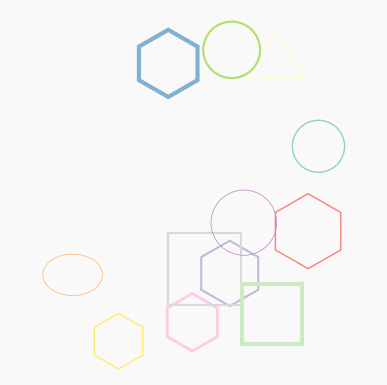[{"shape": "circle", "thickness": 1, "radius": 0.34, "center": [0.822, 0.62]}, {"shape": "triangle", "thickness": 0.5, "radius": 0.42, "center": [0.714, 0.838]}, {"shape": "hexagon", "thickness": 1.5, "radius": 0.42, "center": [0.593, 0.29]}, {"shape": "hexagon", "thickness": 1, "radius": 0.49, "center": [0.795, 0.4]}, {"shape": "hexagon", "thickness": 3, "radius": 0.44, "center": [0.434, 0.835]}, {"shape": "oval", "thickness": 0.5, "radius": 0.38, "center": [0.187, 0.286]}, {"shape": "circle", "thickness": 1.5, "radius": 0.37, "center": [0.598, 0.87]}, {"shape": "hexagon", "thickness": 2, "radius": 0.37, "center": [0.496, 0.163]}, {"shape": "square", "thickness": 1.5, "radius": 0.47, "center": [0.529, 0.301]}, {"shape": "circle", "thickness": 0.5, "radius": 0.42, "center": [0.629, 0.422]}, {"shape": "square", "thickness": 3, "radius": 0.38, "center": [0.701, 0.185]}, {"shape": "hexagon", "thickness": 1, "radius": 0.36, "center": [0.306, 0.114]}]